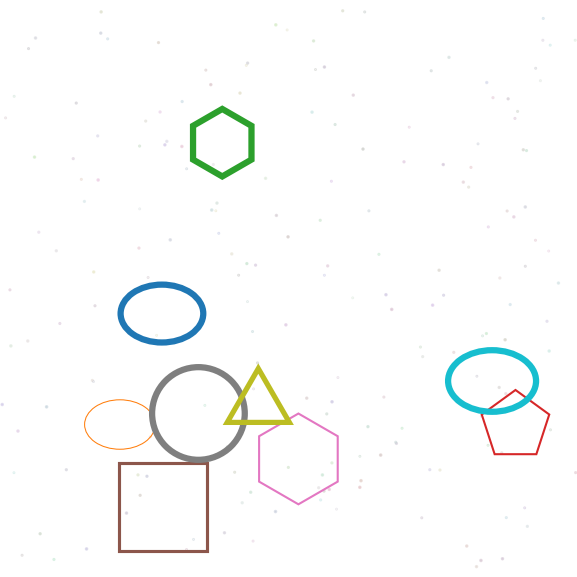[{"shape": "oval", "thickness": 3, "radius": 0.36, "center": [0.28, 0.456]}, {"shape": "oval", "thickness": 0.5, "radius": 0.31, "center": [0.208, 0.264]}, {"shape": "hexagon", "thickness": 3, "radius": 0.29, "center": [0.385, 0.752]}, {"shape": "pentagon", "thickness": 1, "radius": 0.31, "center": [0.893, 0.262]}, {"shape": "square", "thickness": 1.5, "radius": 0.38, "center": [0.282, 0.121]}, {"shape": "hexagon", "thickness": 1, "radius": 0.39, "center": [0.517, 0.204]}, {"shape": "circle", "thickness": 3, "radius": 0.4, "center": [0.344, 0.283]}, {"shape": "triangle", "thickness": 2.5, "radius": 0.31, "center": [0.447, 0.299]}, {"shape": "oval", "thickness": 3, "radius": 0.38, "center": [0.852, 0.339]}]